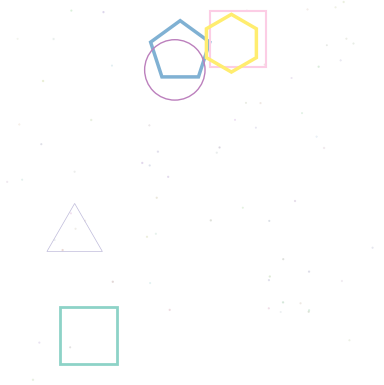[{"shape": "square", "thickness": 2, "radius": 0.37, "center": [0.23, 0.129]}, {"shape": "triangle", "thickness": 0.5, "radius": 0.42, "center": [0.194, 0.388]}, {"shape": "pentagon", "thickness": 2.5, "radius": 0.4, "center": [0.468, 0.866]}, {"shape": "square", "thickness": 1.5, "radius": 0.37, "center": [0.618, 0.898]}, {"shape": "circle", "thickness": 1, "radius": 0.39, "center": [0.454, 0.818]}, {"shape": "hexagon", "thickness": 2.5, "radius": 0.37, "center": [0.601, 0.888]}]